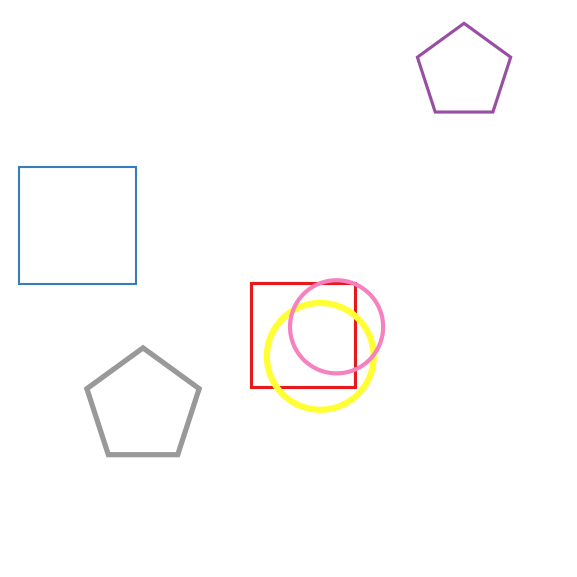[{"shape": "square", "thickness": 1.5, "radius": 0.45, "center": [0.525, 0.42]}, {"shape": "square", "thickness": 1, "radius": 0.51, "center": [0.134, 0.608]}, {"shape": "pentagon", "thickness": 1.5, "radius": 0.42, "center": [0.804, 0.874]}, {"shape": "circle", "thickness": 3, "radius": 0.46, "center": [0.555, 0.382]}, {"shape": "circle", "thickness": 2, "radius": 0.4, "center": [0.583, 0.433]}, {"shape": "pentagon", "thickness": 2.5, "radius": 0.51, "center": [0.248, 0.295]}]